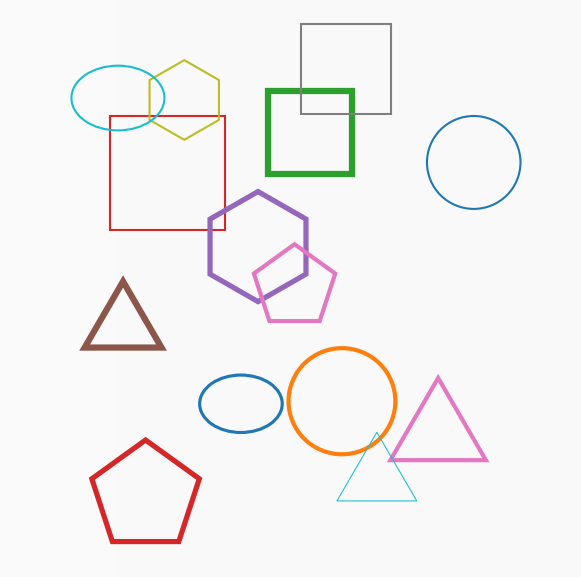[{"shape": "circle", "thickness": 1, "radius": 0.4, "center": [0.815, 0.718]}, {"shape": "oval", "thickness": 1.5, "radius": 0.36, "center": [0.415, 0.3]}, {"shape": "circle", "thickness": 2, "radius": 0.46, "center": [0.588, 0.304]}, {"shape": "square", "thickness": 3, "radius": 0.36, "center": [0.534, 0.769]}, {"shape": "pentagon", "thickness": 2.5, "radius": 0.49, "center": [0.25, 0.14]}, {"shape": "square", "thickness": 1, "radius": 0.49, "center": [0.288, 0.699]}, {"shape": "hexagon", "thickness": 2.5, "radius": 0.48, "center": [0.444, 0.572]}, {"shape": "triangle", "thickness": 3, "radius": 0.38, "center": [0.212, 0.435]}, {"shape": "pentagon", "thickness": 2, "radius": 0.37, "center": [0.507, 0.503]}, {"shape": "triangle", "thickness": 2, "radius": 0.47, "center": [0.754, 0.25]}, {"shape": "square", "thickness": 1, "radius": 0.39, "center": [0.595, 0.88]}, {"shape": "hexagon", "thickness": 1, "radius": 0.34, "center": [0.317, 0.826]}, {"shape": "oval", "thickness": 1, "radius": 0.4, "center": [0.203, 0.829]}, {"shape": "triangle", "thickness": 0.5, "radius": 0.4, "center": [0.648, 0.171]}]